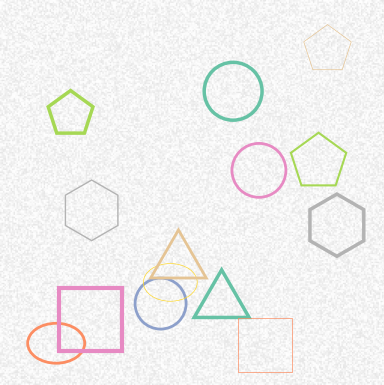[{"shape": "circle", "thickness": 2.5, "radius": 0.38, "center": [0.606, 0.763]}, {"shape": "triangle", "thickness": 2.5, "radius": 0.41, "center": [0.576, 0.217]}, {"shape": "square", "thickness": 0.5, "radius": 0.35, "center": [0.688, 0.104]}, {"shape": "oval", "thickness": 2, "radius": 0.37, "center": [0.146, 0.108]}, {"shape": "circle", "thickness": 2, "radius": 0.33, "center": [0.417, 0.212]}, {"shape": "circle", "thickness": 2, "radius": 0.35, "center": [0.673, 0.557]}, {"shape": "square", "thickness": 3, "radius": 0.41, "center": [0.234, 0.171]}, {"shape": "pentagon", "thickness": 1.5, "radius": 0.38, "center": [0.827, 0.58]}, {"shape": "pentagon", "thickness": 2.5, "radius": 0.31, "center": [0.183, 0.704]}, {"shape": "oval", "thickness": 0.5, "radius": 0.35, "center": [0.442, 0.266]}, {"shape": "pentagon", "thickness": 0.5, "radius": 0.32, "center": [0.851, 0.871]}, {"shape": "triangle", "thickness": 2, "radius": 0.42, "center": [0.464, 0.32]}, {"shape": "hexagon", "thickness": 1, "radius": 0.39, "center": [0.238, 0.454]}, {"shape": "hexagon", "thickness": 2.5, "radius": 0.4, "center": [0.875, 0.415]}]